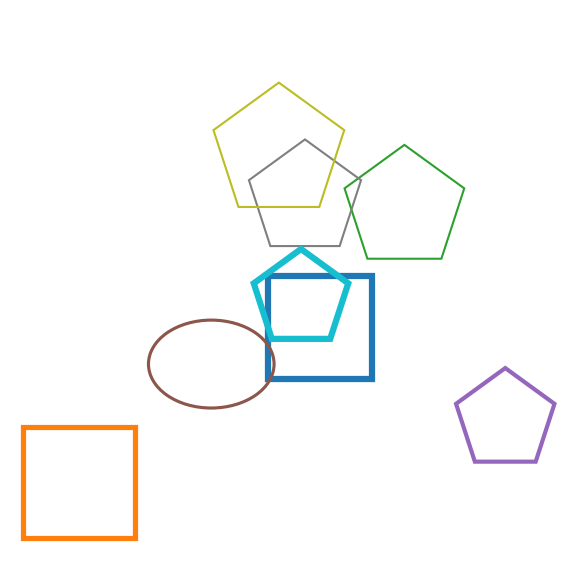[{"shape": "square", "thickness": 3, "radius": 0.45, "center": [0.554, 0.432]}, {"shape": "square", "thickness": 2.5, "radius": 0.48, "center": [0.137, 0.163]}, {"shape": "pentagon", "thickness": 1, "radius": 0.54, "center": [0.7, 0.639]}, {"shape": "pentagon", "thickness": 2, "radius": 0.45, "center": [0.875, 0.272]}, {"shape": "oval", "thickness": 1.5, "radius": 0.54, "center": [0.366, 0.369]}, {"shape": "pentagon", "thickness": 1, "radius": 0.51, "center": [0.528, 0.656]}, {"shape": "pentagon", "thickness": 1, "radius": 0.6, "center": [0.483, 0.737]}, {"shape": "pentagon", "thickness": 3, "radius": 0.43, "center": [0.521, 0.482]}]